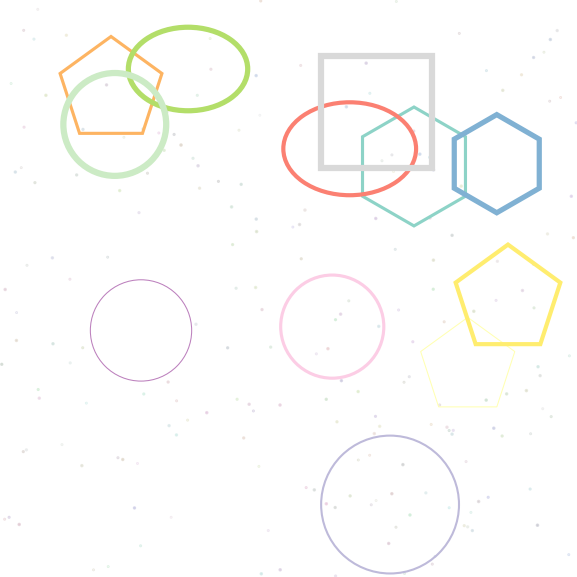[{"shape": "hexagon", "thickness": 1.5, "radius": 0.51, "center": [0.717, 0.711]}, {"shape": "pentagon", "thickness": 0.5, "radius": 0.43, "center": [0.81, 0.364]}, {"shape": "circle", "thickness": 1, "radius": 0.6, "center": [0.675, 0.125]}, {"shape": "oval", "thickness": 2, "radius": 0.57, "center": [0.606, 0.742]}, {"shape": "hexagon", "thickness": 2.5, "radius": 0.42, "center": [0.86, 0.716]}, {"shape": "pentagon", "thickness": 1.5, "radius": 0.46, "center": [0.192, 0.843]}, {"shape": "oval", "thickness": 2.5, "radius": 0.52, "center": [0.326, 0.88]}, {"shape": "circle", "thickness": 1.5, "radius": 0.45, "center": [0.575, 0.434]}, {"shape": "square", "thickness": 3, "radius": 0.48, "center": [0.652, 0.805]}, {"shape": "circle", "thickness": 0.5, "radius": 0.44, "center": [0.244, 0.427]}, {"shape": "circle", "thickness": 3, "radius": 0.45, "center": [0.199, 0.784]}, {"shape": "pentagon", "thickness": 2, "radius": 0.48, "center": [0.88, 0.48]}]